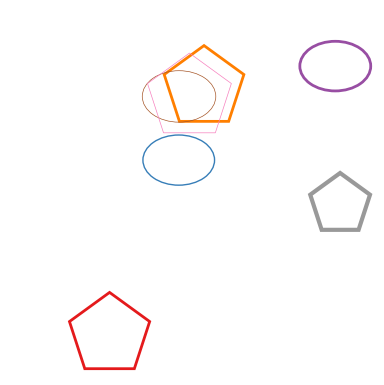[{"shape": "pentagon", "thickness": 2, "radius": 0.55, "center": [0.285, 0.131]}, {"shape": "oval", "thickness": 1, "radius": 0.47, "center": [0.464, 0.584]}, {"shape": "oval", "thickness": 2, "radius": 0.46, "center": [0.871, 0.828]}, {"shape": "pentagon", "thickness": 2, "radius": 0.54, "center": [0.53, 0.773]}, {"shape": "oval", "thickness": 0.5, "radius": 0.48, "center": [0.465, 0.75]}, {"shape": "pentagon", "thickness": 0.5, "radius": 0.57, "center": [0.492, 0.748]}, {"shape": "pentagon", "thickness": 3, "radius": 0.41, "center": [0.883, 0.469]}]